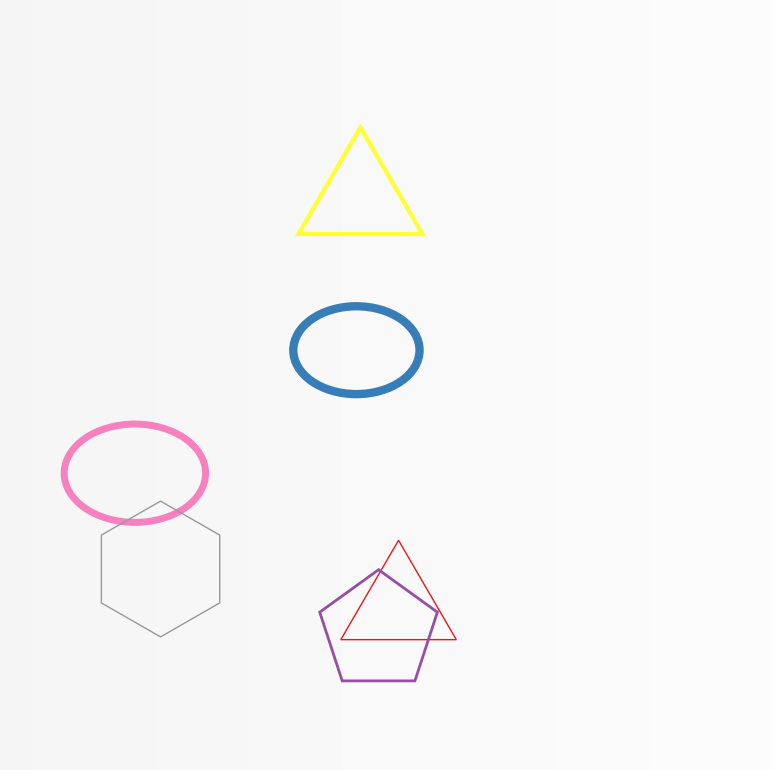[{"shape": "triangle", "thickness": 0.5, "radius": 0.43, "center": [0.514, 0.212]}, {"shape": "oval", "thickness": 3, "radius": 0.41, "center": [0.46, 0.545]}, {"shape": "pentagon", "thickness": 1, "radius": 0.4, "center": [0.488, 0.18]}, {"shape": "triangle", "thickness": 1.5, "radius": 0.46, "center": [0.465, 0.742]}, {"shape": "oval", "thickness": 2.5, "radius": 0.46, "center": [0.174, 0.385]}, {"shape": "hexagon", "thickness": 0.5, "radius": 0.44, "center": [0.207, 0.261]}]